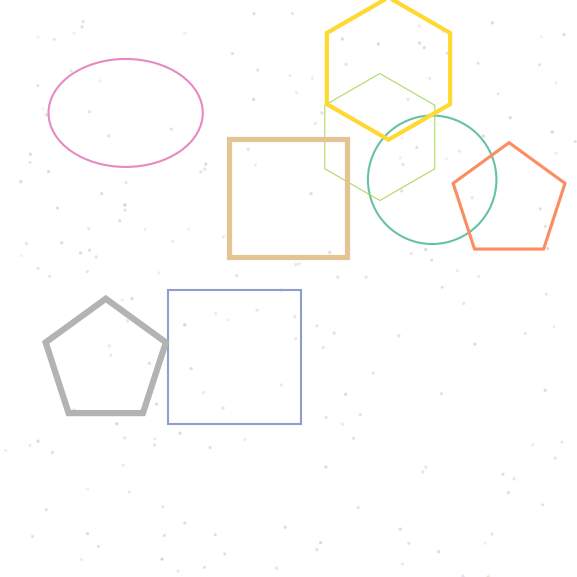[{"shape": "circle", "thickness": 1, "radius": 0.56, "center": [0.748, 0.688]}, {"shape": "pentagon", "thickness": 1.5, "radius": 0.51, "center": [0.882, 0.65]}, {"shape": "square", "thickness": 1, "radius": 0.58, "center": [0.407, 0.381]}, {"shape": "oval", "thickness": 1, "radius": 0.67, "center": [0.218, 0.804]}, {"shape": "hexagon", "thickness": 0.5, "radius": 0.55, "center": [0.658, 0.762]}, {"shape": "hexagon", "thickness": 2, "radius": 0.62, "center": [0.673, 0.88]}, {"shape": "square", "thickness": 2.5, "radius": 0.51, "center": [0.499, 0.656]}, {"shape": "pentagon", "thickness": 3, "radius": 0.55, "center": [0.183, 0.372]}]